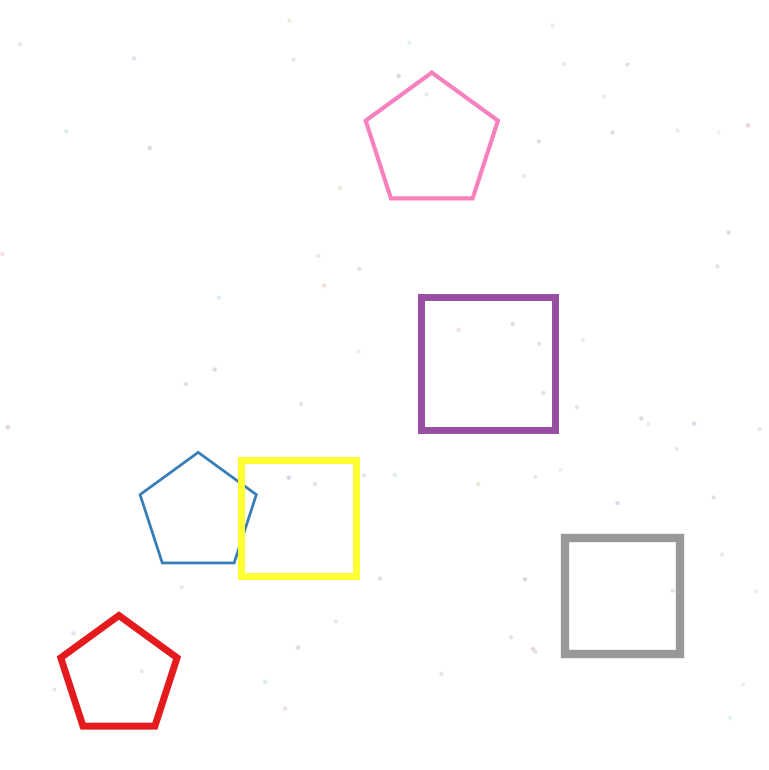[{"shape": "pentagon", "thickness": 2.5, "radius": 0.4, "center": [0.154, 0.121]}, {"shape": "pentagon", "thickness": 1, "radius": 0.4, "center": [0.257, 0.333]}, {"shape": "square", "thickness": 2.5, "radius": 0.43, "center": [0.633, 0.528]}, {"shape": "square", "thickness": 2.5, "radius": 0.37, "center": [0.387, 0.327]}, {"shape": "pentagon", "thickness": 1.5, "radius": 0.45, "center": [0.561, 0.815]}, {"shape": "square", "thickness": 3, "radius": 0.37, "center": [0.809, 0.226]}]